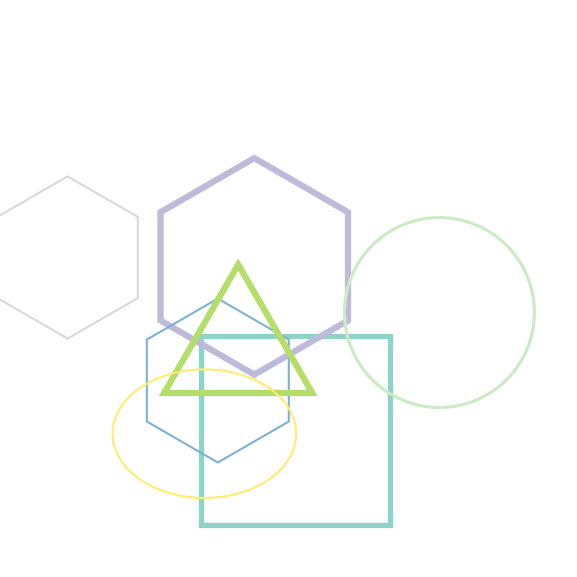[{"shape": "square", "thickness": 2.5, "radius": 0.82, "center": [0.512, 0.254]}, {"shape": "hexagon", "thickness": 3, "radius": 0.94, "center": [0.44, 0.538]}, {"shape": "hexagon", "thickness": 1, "radius": 0.71, "center": [0.377, 0.34]}, {"shape": "triangle", "thickness": 3, "radius": 0.74, "center": [0.412, 0.393]}, {"shape": "hexagon", "thickness": 1, "radius": 0.7, "center": [0.117, 0.553]}, {"shape": "circle", "thickness": 1.5, "radius": 0.82, "center": [0.761, 0.458]}, {"shape": "oval", "thickness": 1, "radius": 0.8, "center": [0.354, 0.248]}]